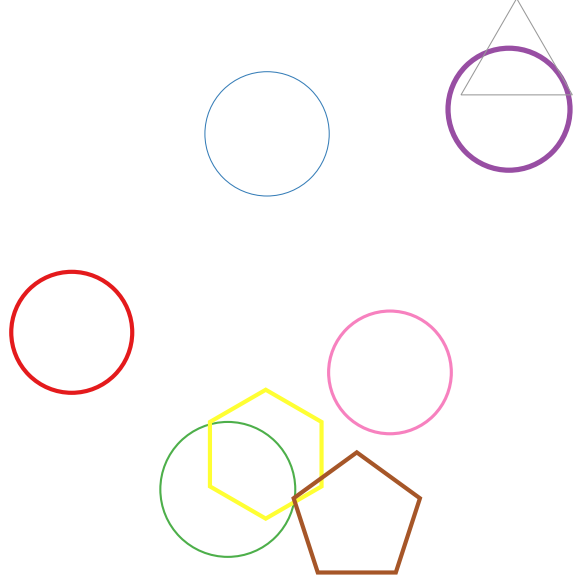[{"shape": "circle", "thickness": 2, "radius": 0.52, "center": [0.124, 0.424]}, {"shape": "circle", "thickness": 0.5, "radius": 0.54, "center": [0.462, 0.767]}, {"shape": "circle", "thickness": 1, "radius": 0.58, "center": [0.394, 0.152]}, {"shape": "circle", "thickness": 2.5, "radius": 0.53, "center": [0.881, 0.81]}, {"shape": "hexagon", "thickness": 2, "radius": 0.56, "center": [0.46, 0.213]}, {"shape": "pentagon", "thickness": 2, "radius": 0.57, "center": [0.618, 0.101]}, {"shape": "circle", "thickness": 1.5, "radius": 0.53, "center": [0.675, 0.354]}, {"shape": "triangle", "thickness": 0.5, "radius": 0.56, "center": [0.895, 0.89]}]